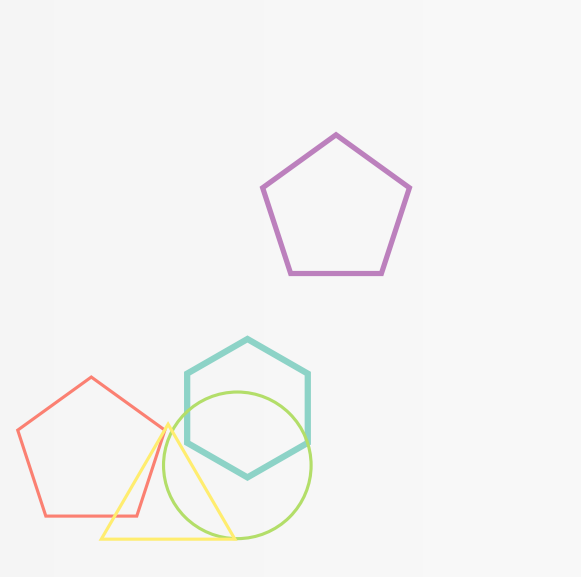[{"shape": "hexagon", "thickness": 3, "radius": 0.6, "center": [0.426, 0.292]}, {"shape": "pentagon", "thickness": 1.5, "radius": 0.67, "center": [0.157, 0.213]}, {"shape": "circle", "thickness": 1.5, "radius": 0.63, "center": [0.408, 0.193]}, {"shape": "pentagon", "thickness": 2.5, "radius": 0.66, "center": [0.578, 0.633]}, {"shape": "triangle", "thickness": 1.5, "radius": 0.66, "center": [0.289, 0.132]}]